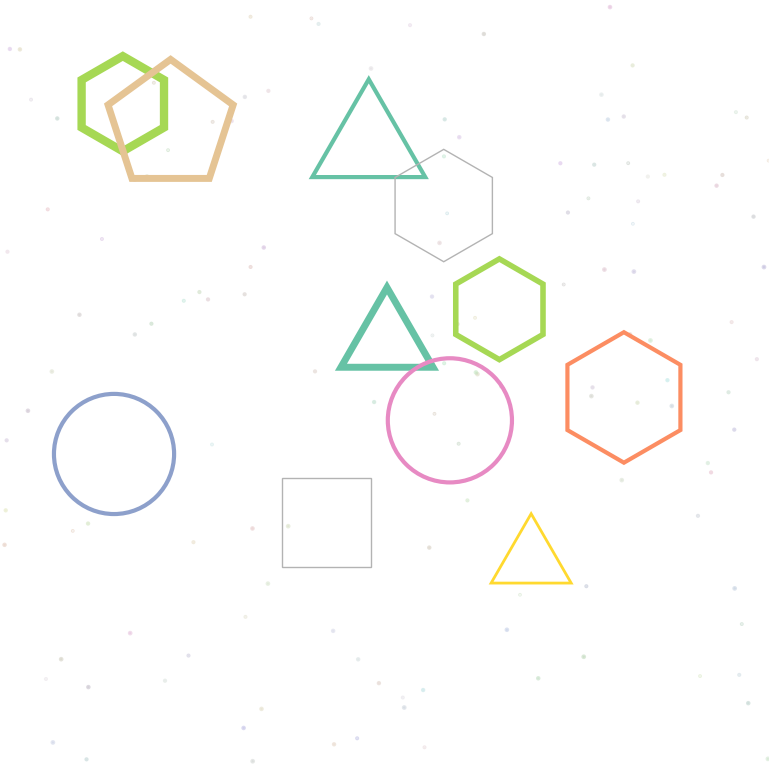[{"shape": "triangle", "thickness": 1.5, "radius": 0.42, "center": [0.479, 0.812]}, {"shape": "triangle", "thickness": 2.5, "radius": 0.35, "center": [0.503, 0.558]}, {"shape": "hexagon", "thickness": 1.5, "radius": 0.42, "center": [0.81, 0.484]}, {"shape": "circle", "thickness": 1.5, "radius": 0.39, "center": [0.148, 0.41]}, {"shape": "circle", "thickness": 1.5, "radius": 0.4, "center": [0.584, 0.454]}, {"shape": "hexagon", "thickness": 3, "radius": 0.31, "center": [0.159, 0.865]}, {"shape": "hexagon", "thickness": 2, "radius": 0.33, "center": [0.649, 0.598]}, {"shape": "triangle", "thickness": 1, "radius": 0.3, "center": [0.69, 0.273]}, {"shape": "pentagon", "thickness": 2.5, "radius": 0.43, "center": [0.222, 0.837]}, {"shape": "square", "thickness": 0.5, "radius": 0.29, "center": [0.424, 0.321]}, {"shape": "hexagon", "thickness": 0.5, "radius": 0.36, "center": [0.576, 0.733]}]